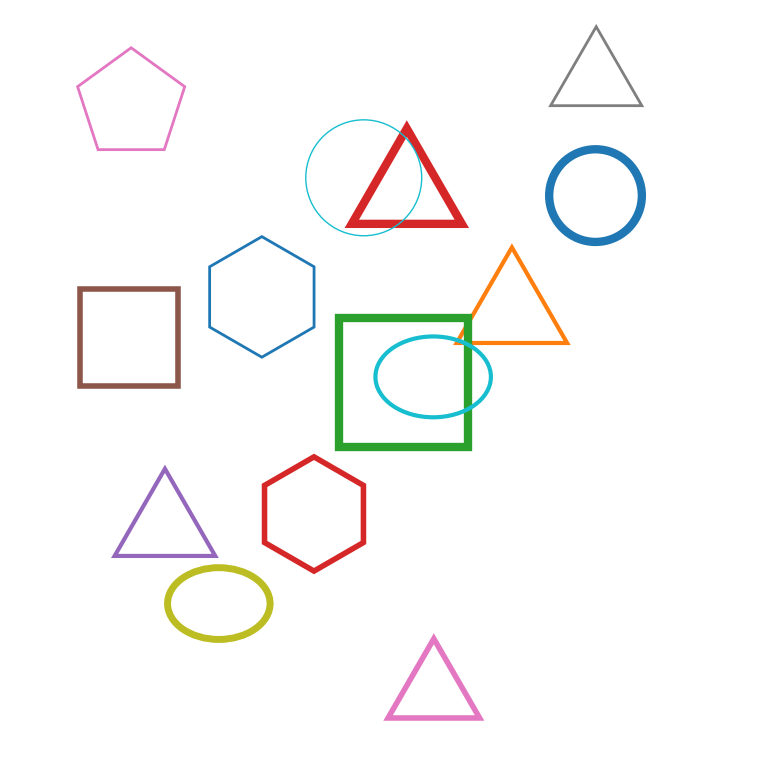[{"shape": "circle", "thickness": 3, "radius": 0.3, "center": [0.773, 0.746]}, {"shape": "hexagon", "thickness": 1, "radius": 0.39, "center": [0.34, 0.614]}, {"shape": "triangle", "thickness": 1.5, "radius": 0.41, "center": [0.665, 0.596]}, {"shape": "square", "thickness": 3, "radius": 0.42, "center": [0.524, 0.504]}, {"shape": "hexagon", "thickness": 2, "radius": 0.37, "center": [0.408, 0.333]}, {"shape": "triangle", "thickness": 3, "radius": 0.41, "center": [0.528, 0.751]}, {"shape": "triangle", "thickness": 1.5, "radius": 0.38, "center": [0.214, 0.316]}, {"shape": "square", "thickness": 2, "radius": 0.32, "center": [0.168, 0.562]}, {"shape": "triangle", "thickness": 2, "radius": 0.34, "center": [0.563, 0.102]}, {"shape": "pentagon", "thickness": 1, "radius": 0.37, "center": [0.17, 0.865]}, {"shape": "triangle", "thickness": 1, "radius": 0.34, "center": [0.774, 0.897]}, {"shape": "oval", "thickness": 2.5, "radius": 0.33, "center": [0.284, 0.216]}, {"shape": "circle", "thickness": 0.5, "radius": 0.38, "center": [0.472, 0.769]}, {"shape": "oval", "thickness": 1.5, "radius": 0.37, "center": [0.563, 0.511]}]